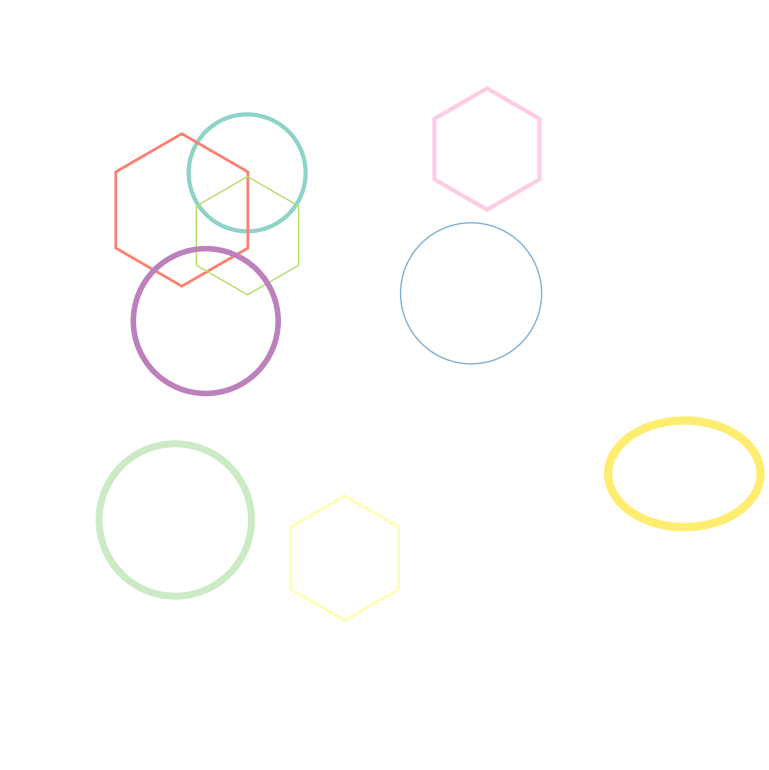[{"shape": "circle", "thickness": 1.5, "radius": 0.38, "center": [0.321, 0.776]}, {"shape": "hexagon", "thickness": 1, "radius": 0.4, "center": [0.448, 0.275]}, {"shape": "hexagon", "thickness": 1, "radius": 0.5, "center": [0.236, 0.727]}, {"shape": "circle", "thickness": 0.5, "radius": 0.46, "center": [0.612, 0.619]}, {"shape": "hexagon", "thickness": 0.5, "radius": 0.38, "center": [0.321, 0.694]}, {"shape": "hexagon", "thickness": 1.5, "radius": 0.39, "center": [0.632, 0.806]}, {"shape": "circle", "thickness": 2, "radius": 0.47, "center": [0.267, 0.583]}, {"shape": "circle", "thickness": 2.5, "radius": 0.49, "center": [0.228, 0.325]}, {"shape": "oval", "thickness": 3, "radius": 0.49, "center": [0.889, 0.385]}]